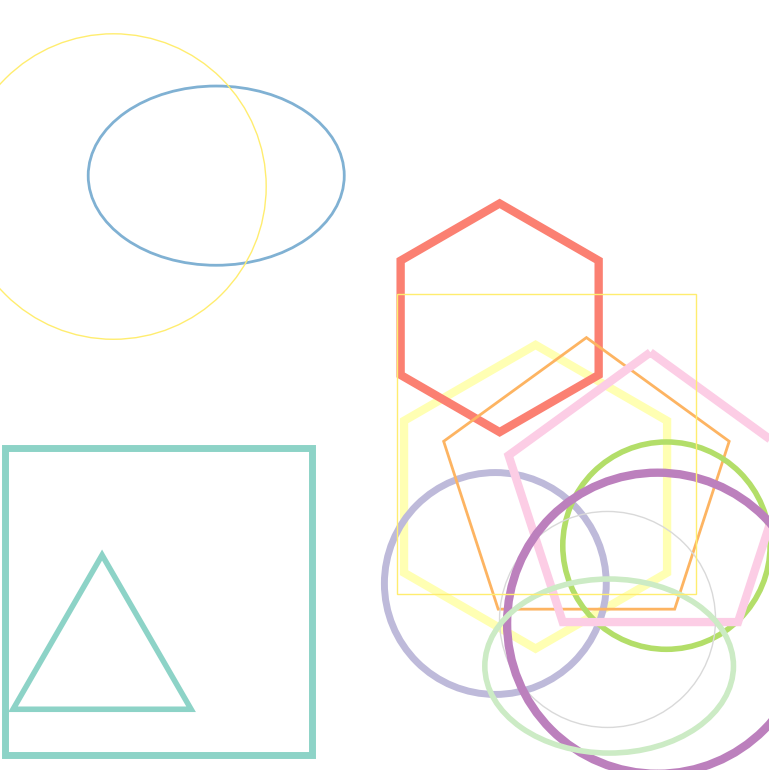[{"shape": "square", "thickness": 2.5, "radius": 1.0, "center": [0.206, 0.219]}, {"shape": "triangle", "thickness": 2, "radius": 0.67, "center": [0.133, 0.146]}, {"shape": "hexagon", "thickness": 3, "radius": 0.99, "center": [0.696, 0.355]}, {"shape": "circle", "thickness": 2.5, "radius": 0.72, "center": [0.643, 0.242]}, {"shape": "hexagon", "thickness": 3, "radius": 0.74, "center": [0.649, 0.587]}, {"shape": "oval", "thickness": 1, "radius": 0.83, "center": [0.281, 0.772]}, {"shape": "pentagon", "thickness": 1, "radius": 0.97, "center": [0.762, 0.367]}, {"shape": "circle", "thickness": 2, "radius": 0.67, "center": [0.866, 0.291]}, {"shape": "pentagon", "thickness": 3, "radius": 0.97, "center": [0.845, 0.349]}, {"shape": "circle", "thickness": 0.5, "radius": 0.7, "center": [0.789, 0.196]}, {"shape": "circle", "thickness": 3, "radius": 0.98, "center": [0.854, 0.191]}, {"shape": "oval", "thickness": 2, "radius": 0.81, "center": [0.791, 0.135]}, {"shape": "circle", "thickness": 0.5, "radius": 0.99, "center": [0.147, 0.758]}, {"shape": "square", "thickness": 0.5, "radius": 0.97, "center": [0.71, 0.423]}]